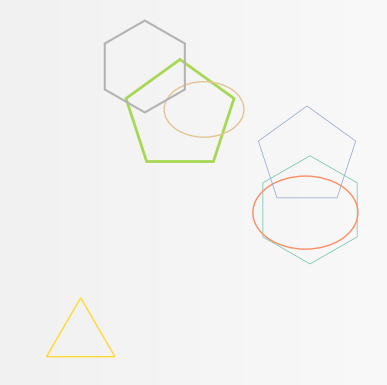[{"shape": "hexagon", "thickness": 0.5, "radius": 0.7, "center": [0.8, 0.455]}, {"shape": "oval", "thickness": 1, "radius": 0.68, "center": [0.788, 0.448]}, {"shape": "pentagon", "thickness": 0.5, "radius": 0.66, "center": [0.792, 0.593]}, {"shape": "pentagon", "thickness": 2, "radius": 0.73, "center": [0.465, 0.699]}, {"shape": "triangle", "thickness": 1, "radius": 0.51, "center": [0.208, 0.125]}, {"shape": "oval", "thickness": 1, "radius": 0.51, "center": [0.527, 0.716]}, {"shape": "hexagon", "thickness": 1.5, "radius": 0.6, "center": [0.374, 0.827]}]